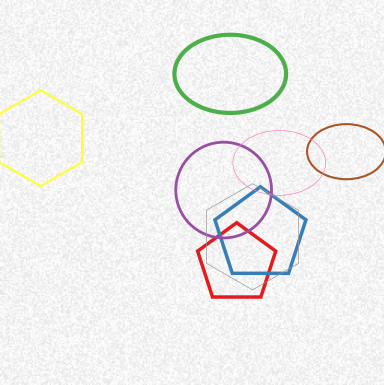[{"shape": "pentagon", "thickness": 2.5, "radius": 0.53, "center": [0.615, 0.315]}, {"shape": "pentagon", "thickness": 2.5, "radius": 0.62, "center": [0.676, 0.391]}, {"shape": "oval", "thickness": 3, "radius": 0.73, "center": [0.598, 0.808]}, {"shape": "circle", "thickness": 2, "radius": 0.62, "center": [0.581, 0.506]}, {"shape": "hexagon", "thickness": 1.5, "radius": 0.62, "center": [0.106, 0.641]}, {"shape": "oval", "thickness": 1.5, "radius": 0.51, "center": [0.9, 0.606]}, {"shape": "oval", "thickness": 0.5, "radius": 0.6, "center": [0.725, 0.577]}, {"shape": "hexagon", "thickness": 0.5, "radius": 0.69, "center": [0.656, 0.385]}]